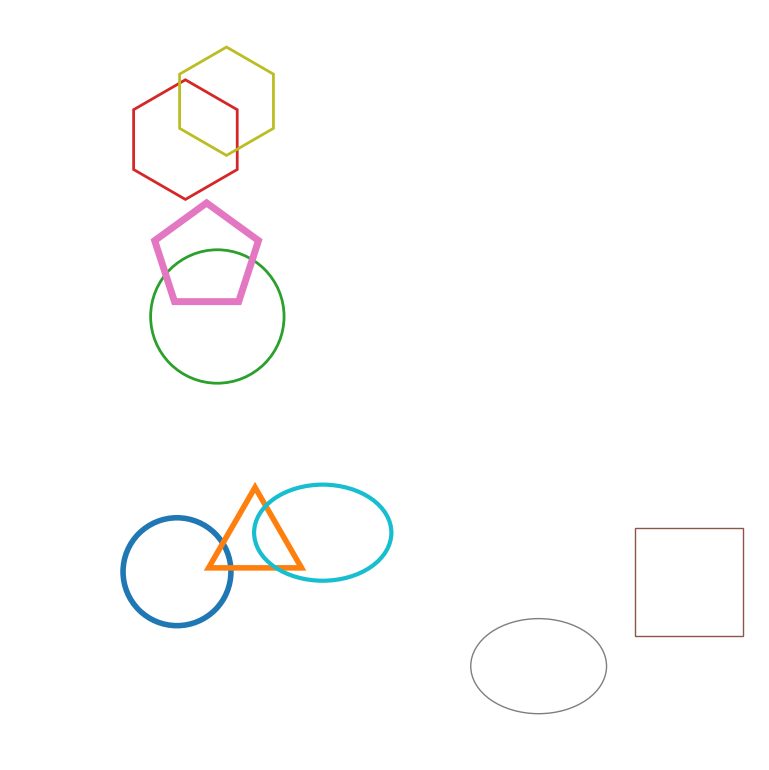[{"shape": "circle", "thickness": 2, "radius": 0.35, "center": [0.23, 0.258]}, {"shape": "triangle", "thickness": 2, "radius": 0.35, "center": [0.331, 0.297]}, {"shape": "circle", "thickness": 1, "radius": 0.43, "center": [0.282, 0.589]}, {"shape": "hexagon", "thickness": 1, "radius": 0.39, "center": [0.241, 0.819]}, {"shape": "square", "thickness": 0.5, "radius": 0.35, "center": [0.894, 0.244]}, {"shape": "pentagon", "thickness": 2.5, "radius": 0.35, "center": [0.268, 0.666]}, {"shape": "oval", "thickness": 0.5, "radius": 0.44, "center": [0.7, 0.135]}, {"shape": "hexagon", "thickness": 1, "radius": 0.35, "center": [0.294, 0.869]}, {"shape": "oval", "thickness": 1.5, "radius": 0.45, "center": [0.419, 0.308]}]